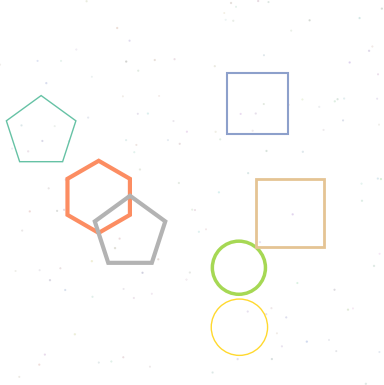[{"shape": "pentagon", "thickness": 1, "radius": 0.47, "center": [0.107, 0.657]}, {"shape": "hexagon", "thickness": 3, "radius": 0.47, "center": [0.256, 0.489]}, {"shape": "square", "thickness": 1.5, "radius": 0.39, "center": [0.669, 0.731]}, {"shape": "circle", "thickness": 2.5, "radius": 0.34, "center": [0.621, 0.305]}, {"shape": "circle", "thickness": 1, "radius": 0.37, "center": [0.622, 0.15]}, {"shape": "square", "thickness": 2, "radius": 0.44, "center": [0.754, 0.447]}, {"shape": "pentagon", "thickness": 3, "radius": 0.48, "center": [0.338, 0.395]}]